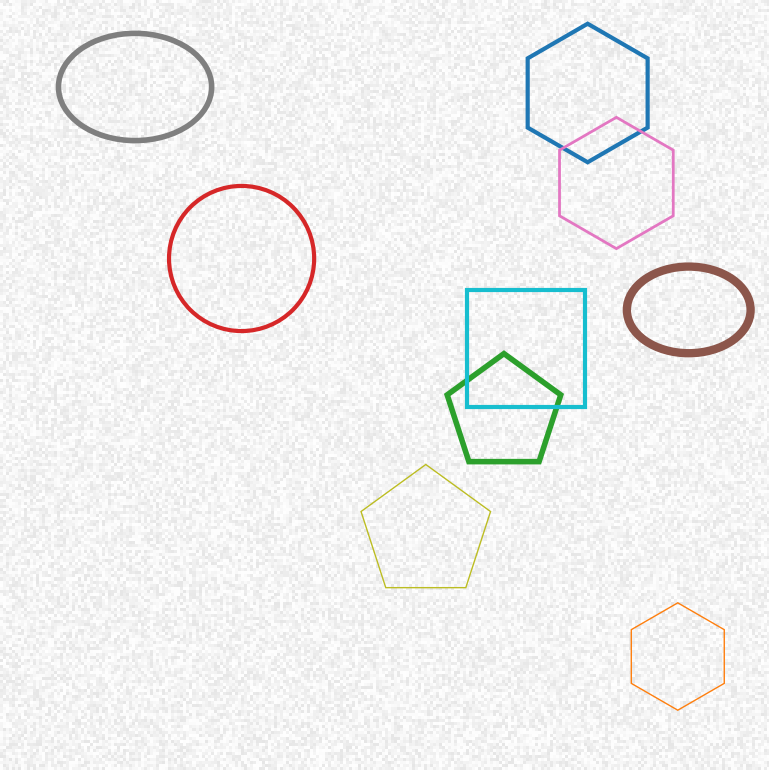[{"shape": "hexagon", "thickness": 1.5, "radius": 0.45, "center": [0.763, 0.879]}, {"shape": "hexagon", "thickness": 0.5, "radius": 0.35, "center": [0.88, 0.147]}, {"shape": "pentagon", "thickness": 2, "radius": 0.39, "center": [0.655, 0.463]}, {"shape": "circle", "thickness": 1.5, "radius": 0.47, "center": [0.314, 0.664]}, {"shape": "oval", "thickness": 3, "radius": 0.4, "center": [0.894, 0.598]}, {"shape": "hexagon", "thickness": 1, "radius": 0.43, "center": [0.8, 0.762]}, {"shape": "oval", "thickness": 2, "radius": 0.5, "center": [0.175, 0.887]}, {"shape": "pentagon", "thickness": 0.5, "radius": 0.44, "center": [0.553, 0.308]}, {"shape": "square", "thickness": 1.5, "radius": 0.38, "center": [0.683, 0.547]}]